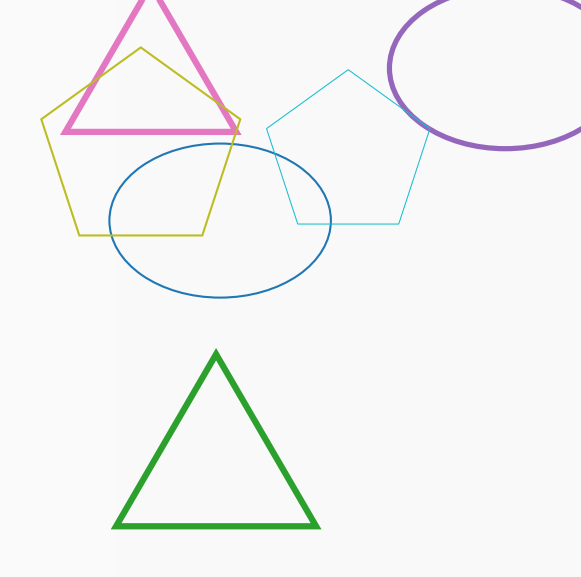[{"shape": "oval", "thickness": 1, "radius": 0.95, "center": [0.379, 0.617]}, {"shape": "triangle", "thickness": 3, "radius": 0.99, "center": [0.372, 0.187]}, {"shape": "oval", "thickness": 2.5, "radius": 1.0, "center": [0.869, 0.881]}, {"shape": "triangle", "thickness": 3, "radius": 0.85, "center": [0.259, 0.856]}, {"shape": "pentagon", "thickness": 1, "radius": 0.9, "center": [0.242, 0.737]}, {"shape": "pentagon", "thickness": 0.5, "radius": 0.74, "center": [0.599, 0.731]}]